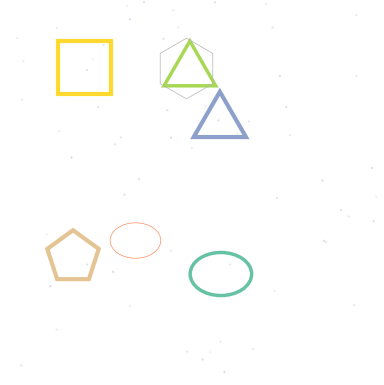[{"shape": "oval", "thickness": 2.5, "radius": 0.4, "center": [0.574, 0.288]}, {"shape": "oval", "thickness": 0.5, "radius": 0.33, "center": [0.352, 0.375]}, {"shape": "triangle", "thickness": 3, "radius": 0.39, "center": [0.571, 0.683]}, {"shape": "triangle", "thickness": 2.5, "radius": 0.39, "center": [0.493, 0.816]}, {"shape": "square", "thickness": 3, "radius": 0.34, "center": [0.218, 0.824]}, {"shape": "pentagon", "thickness": 3, "radius": 0.35, "center": [0.19, 0.332]}, {"shape": "hexagon", "thickness": 0.5, "radius": 0.39, "center": [0.484, 0.822]}]